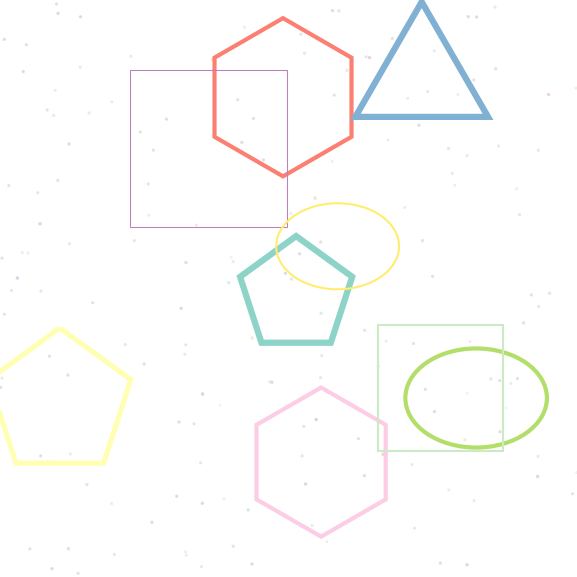[{"shape": "pentagon", "thickness": 3, "radius": 0.51, "center": [0.513, 0.488]}, {"shape": "pentagon", "thickness": 2.5, "radius": 0.65, "center": [0.104, 0.302]}, {"shape": "hexagon", "thickness": 2, "radius": 0.68, "center": [0.49, 0.831]}, {"shape": "triangle", "thickness": 3, "radius": 0.66, "center": [0.73, 0.863]}, {"shape": "oval", "thickness": 2, "radius": 0.61, "center": [0.824, 0.31]}, {"shape": "hexagon", "thickness": 2, "radius": 0.65, "center": [0.556, 0.199]}, {"shape": "square", "thickness": 0.5, "radius": 0.68, "center": [0.362, 0.743]}, {"shape": "square", "thickness": 1, "radius": 0.54, "center": [0.763, 0.327]}, {"shape": "oval", "thickness": 1, "radius": 0.53, "center": [0.585, 0.573]}]